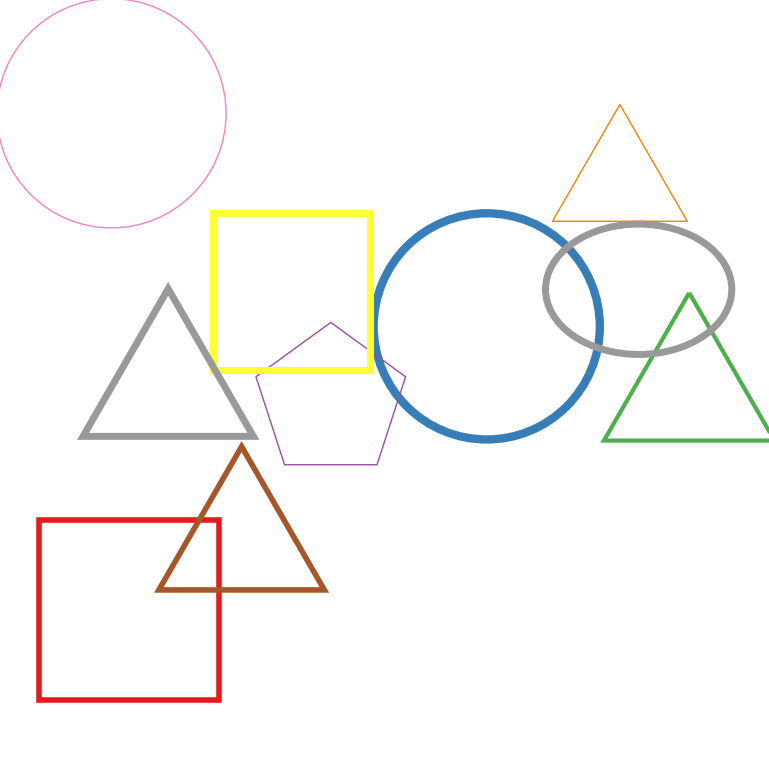[{"shape": "square", "thickness": 2, "radius": 0.58, "center": [0.168, 0.207]}, {"shape": "circle", "thickness": 3, "radius": 0.73, "center": [0.632, 0.576]}, {"shape": "triangle", "thickness": 1.5, "radius": 0.64, "center": [0.895, 0.492]}, {"shape": "pentagon", "thickness": 0.5, "radius": 0.51, "center": [0.43, 0.479]}, {"shape": "triangle", "thickness": 0.5, "radius": 0.51, "center": [0.805, 0.763]}, {"shape": "square", "thickness": 2.5, "radius": 0.51, "center": [0.378, 0.621]}, {"shape": "triangle", "thickness": 2, "radius": 0.62, "center": [0.314, 0.296]}, {"shape": "circle", "thickness": 0.5, "radius": 0.74, "center": [0.145, 0.853]}, {"shape": "oval", "thickness": 2.5, "radius": 0.6, "center": [0.829, 0.624]}, {"shape": "triangle", "thickness": 2.5, "radius": 0.64, "center": [0.218, 0.497]}]